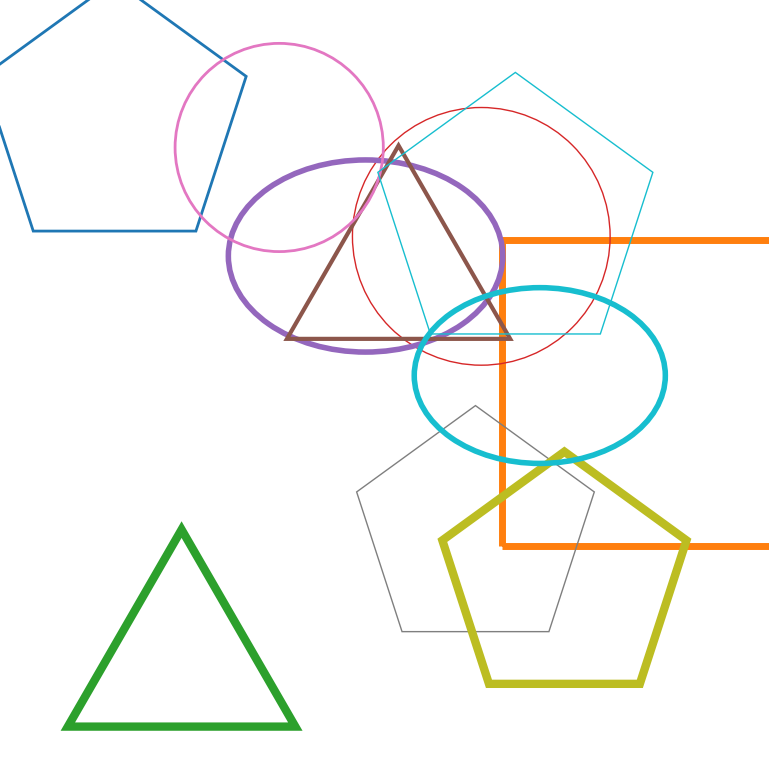[{"shape": "pentagon", "thickness": 1, "radius": 0.9, "center": [0.149, 0.845]}, {"shape": "square", "thickness": 2.5, "radius": 0.99, "center": [0.85, 0.49]}, {"shape": "triangle", "thickness": 3, "radius": 0.85, "center": [0.236, 0.142]}, {"shape": "circle", "thickness": 0.5, "radius": 0.84, "center": [0.625, 0.693]}, {"shape": "oval", "thickness": 2, "radius": 0.89, "center": [0.475, 0.668]}, {"shape": "triangle", "thickness": 1.5, "radius": 0.84, "center": [0.518, 0.644]}, {"shape": "circle", "thickness": 1, "radius": 0.68, "center": [0.363, 0.808]}, {"shape": "pentagon", "thickness": 0.5, "radius": 0.81, "center": [0.617, 0.311]}, {"shape": "pentagon", "thickness": 3, "radius": 0.83, "center": [0.733, 0.247]}, {"shape": "oval", "thickness": 2, "radius": 0.82, "center": [0.701, 0.512]}, {"shape": "pentagon", "thickness": 0.5, "radius": 0.94, "center": [0.669, 0.718]}]